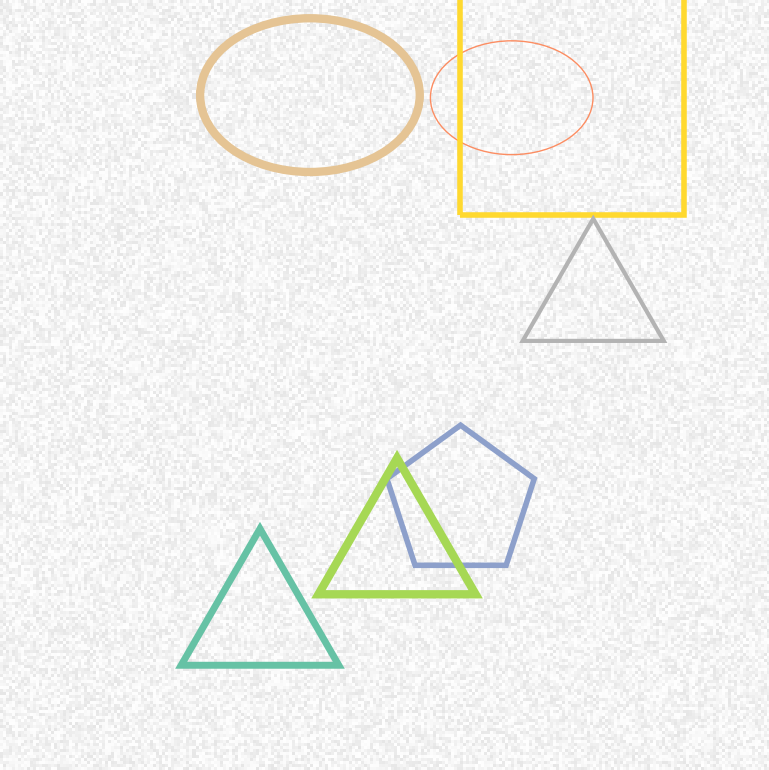[{"shape": "triangle", "thickness": 2.5, "radius": 0.59, "center": [0.338, 0.195]}, {"shape": "oval", "thickness": 0.5, "radius": 0.53, "center": [0.665, 0.873]}, {"shape": "pentagon", "thickness": 2, "radius": 0.5, "center": [0.598, 0.347]}, {"shape": "triangle", "thickness": 3, "radius": 0.59, "center": [0.516, 0.287]}, {"shape": "square", "thickness": 2, "radius": 0.73, "center": [0.742, 0.866]}, {"shape": "oval", "thickness": 3, "radius": 0.71, "center": [0.403, 0.876]}, {"shape": "triangle", "thickness": 1.5, "radius": 0.53, "center": [0.77, 0.61]}]